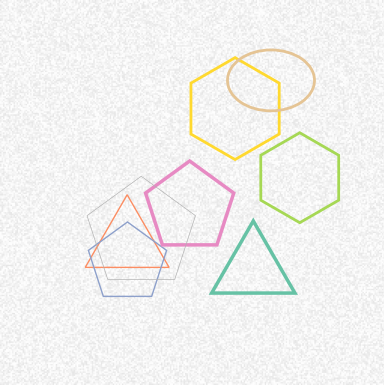[{"shape": "triangle", "thickness": 2.5, "radius": 0.62, "center": [0.658, 0.301]}, {"shape": "triangle", "thickness": 1, "radius": 0.63, "center": [0.33, 0.368]}, {"shape": "pentagon", "thickness": 1, "radius": 0.53, "center": [0.331, 0.317]}, {"shape": "pentagon", "thickness": 2.5, "radius": 0.6, "center": [0.493, 0.461]}, {"shape": "hexagon", "thickness": 2, "radius": 0.58, "center": [0.779, 0.538]}, {"shape": "hexagon", "thickness": 2, "radius": 0.66, "center": [0.611, 0.718]}, {"shape": "oval", "thickness": 2, "radius": 0.56, "center": [0.704, 0.791]}, {"shape": "pentagon", "thickness": 0.5, "radius": 0.74, "center": [0.367, 0.394]}]